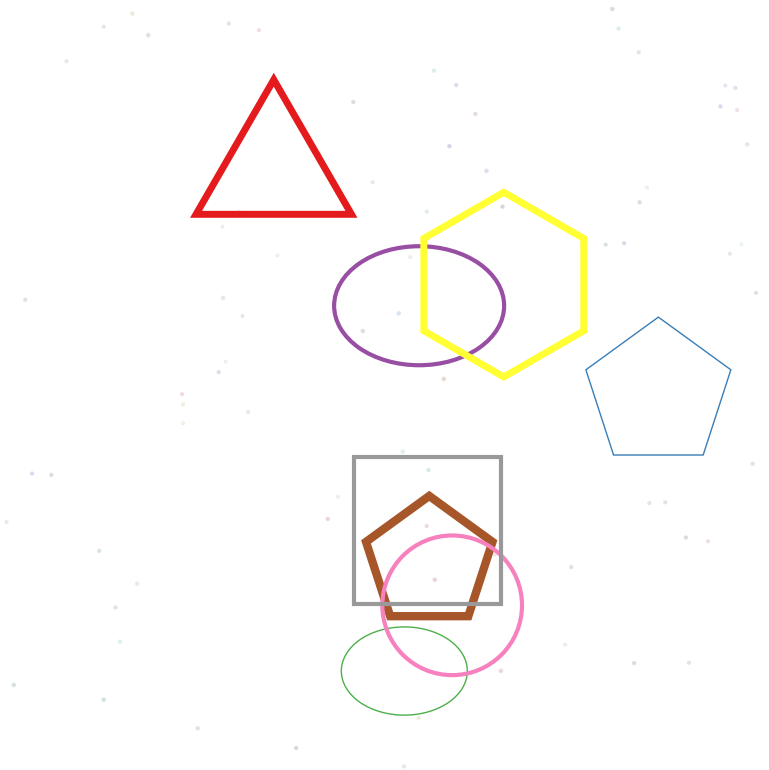[{"shape": "triangle", "thickness": 2.5, "radius": 0.58, "center": [0.356, 0.78]}, {"shape": "pentagon", "thickness": 0.5, "radius": 0.49, "center": [0.855, 0.489]}, {"shape": "oval", "thickness": 0.5, "radius": 0.41, "center": [0.525, 0.129]}, {"shape": "oval", "thickness": 1.5, "radius": 0.55, "center": [0.544, 0.603]}, {"shape": "hexagon", "thickness": 2.5, "radius": 0.6, "center": [0.654, 0.63]}, {"shape": "pentagon", "thickness": 3, "radius": 0.43, "center": [0.557, 0.27]}, {"shape": "circle", "thickness": 1.5, "radius": 0.45, "center": [0.587, 0.214]}, {"shape": "square", "thickness": 1.5, "radius": 0.48, "center": [0.555, 0.311]}]